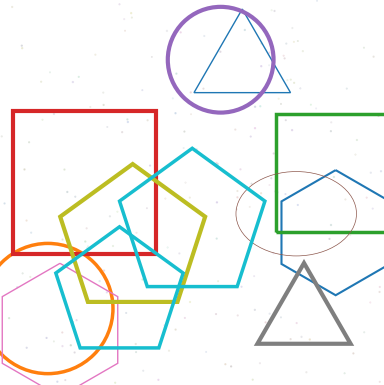[{"shape": "hexagon", "thickness": 1.5, "radius": 0.81, "center": [0.872, 0.396]}, {"shape": "triangle", "thickness": 1, "radius": 0.72, "center": [0.629, 0.832]}, {"shape": "circle", "thickness": 2.5, "radius": 0.85, "center": [0.124, 0.199]}, {"shape": "square", "thickness": 2.5, "radius": 0.77, "center": [0.871, 0.55]}, {"shape": "square", "thickness": 3, "radius": 0.93, "center": [0.219, 0.527]}, {"shape": "circle", "thickness": 3, "radius": 0.69, "center": [0.573, 0.845]}, {"shape": "oval", "thickness": 0.5, "radius": 0.78, "center": [0.769, 0.445]}, {"shape": "hexagon", "thickness": 1, "radius": 0.87, "center": [0.156, 0.143]}, {"shape": "triangle", "thickness": 3, "radius": 0.7, "center": [0.79, 0.177]}, {"shape": "pentagon", "thickness": 3, "radius": 0.99, "center": [0.345, 0.376]}, {"shape": "pentagon", "thickness": 2.5, "radius": 0.87, "center": [0.31, 0.237]}, {"shape": "pentagon", "thickness": 2.5, "radius": 0.99, "center": [0.499, 0.416]}]